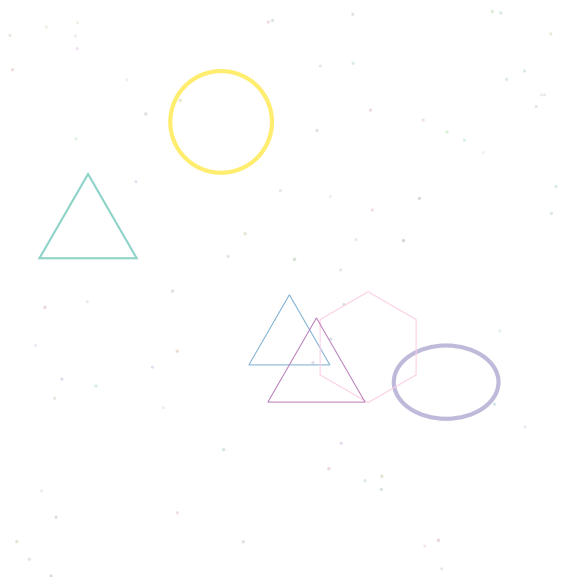[{"shape": "triangle", "thickness": 1, "radius": 0.49, "center": [0.152, 0.601]}, {"shape": "oval", "thickness": 2, "radius": 0.45, "center": [0.773, 0.337]}, {"shape": "triangle", "thickness": 0.5, "radius": 0.41, "center": [0.501, 0.408]}, {"shape": "hexagon", "thickness": 0.5, "radius": 0.48, "center": [0.637, 0.398]}, {"shape": "triangle", "thickness": 0.5, "radius": 0.49, "center": [0.548, 0.351]}, {"shape": "circle", "thickness": 2, "radius": 0.44, "center": [0.383, 0.788]}]